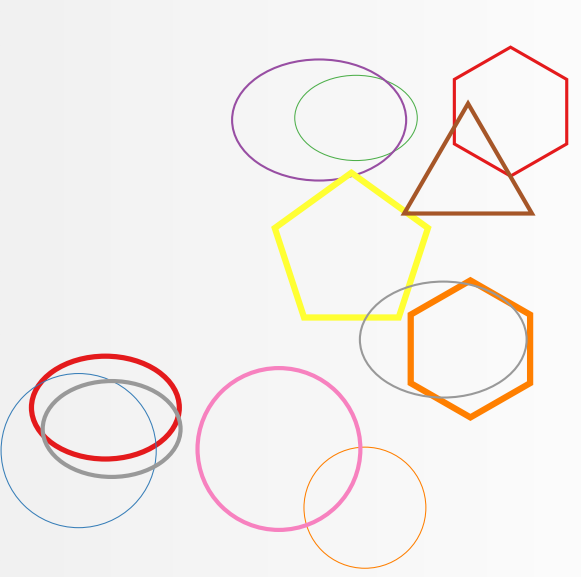[{"shape": "oval", "thickness": 2.5, "radius": 0.64, "center": [0.181, 0.293]}, {"shape": "hexagon", "thickness": 1.5, "radius": 0.56, "center": [0.878, 0.806]}, {"shape": "circle", "thickness": 0.5, "radius": 0.67, "center": [0.135, 0.219]}, {"shape": "oval", "thickness": 0.5, "radius": 0.53, "center": [0.612, 0.795]}, {"shape": "oval", "thickness": 1, "radius": 0.75, "center": [0.549, 0.791]}, {"shape": "circle", "thickness": 0.5, "radius": 0.52, "center": [0.628, 0.12]}, {"shape": "hexagon", "thickness": 3, "radius": 0.59, "center": [0.809, 0.395]}, {"shape": "pentagon", "thickness": 3, "radius": 0.69, "center": [0.605, 0.561]}, {"shape": "triangle", "thickness": 2, "radius": 0.63, "center": [0.805, 0.693]}, {"shape": "circle", "thickness": 2, "radius": 0.7, "center": [0.48, 0.222]}, {"shape": "oval", "thickness": 2, "radius": 0.59, "center": [0.192, 0.256]}, {"shape": "oval", "thickness": 1, "radius": 0.72, "center": [0.763, 0.411]}]